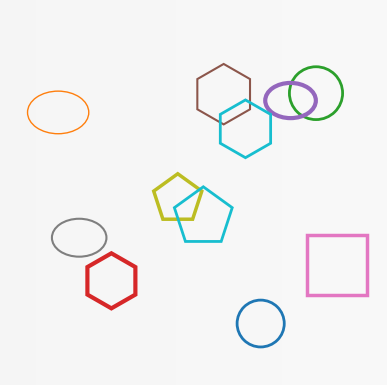[{"shape": "circle", "thickness": 2, "radius": 0.3, "center": [0.673, 0.16]}, {"shape": "oval", "thickness": 1, "radius": 0.4, "center": [0.15, 0.708]}, {"shape": "circle", "thickness": 2, "radius": 0.34, "center": [0.816, 0.758]}, {"shape": "hexagon", "thickness": 3, "radius": 0.36, "center": [0.287, 0.271]}, {"shape": "oval", "thickness": 3, "radius": 0.33, "center": [0.75, 0.739]}, {"shape": "hexagon", "thickness": 1.5, "radius": 0.39, "center": [0.577, 0.755]}, {"shape": "square", "thickness": 2.5, "radius": 0.39, "center": [0.87, 0.311]}, {"shape": "oval", "thickness": 1.5, "radius": 0.35, "center": [0.204, 0.383]}, {"shape": "pentagon", "thickness": 2.5, "radius": 0.33, "center": [0.459, 0.483]}, {"shape": "pentagon", "thickness": 2, "radius": 0.39, "center": [0.525, 0.436]}, {"shape": "hexagon", "thickness": 2, "radius": 0.38, "center": [0.633, 0.665]}]